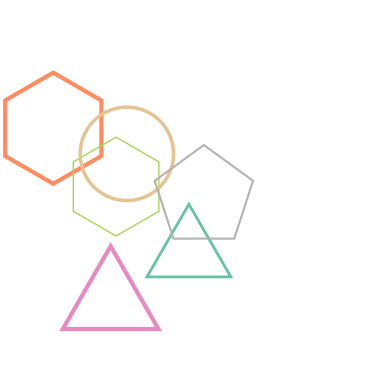[{"shape": "triangle", "thickness": 2, "radius": 0.63, "center": [0.491, 0.344]}, {"shape": "hexagon", "thickness": 3, "radius": 0.72, "center": [0.138, 0.667]}, {"shape": "triangle", "thickness": 3, "radius": 0.72, "center": [0.287, 0.217]}, {"shape": "hexagon", "thickness": 1, "radius": 0.64, "center": [0.302, 0.515]}, {"shape": "circle", "thickness": 2.5, "radius": 0.61, "center": [0.33, 0.6]}, {"shape": "pentagon", "thickness": 1.5, "radius": 0.67, "center": [0.53, 0.489]}]